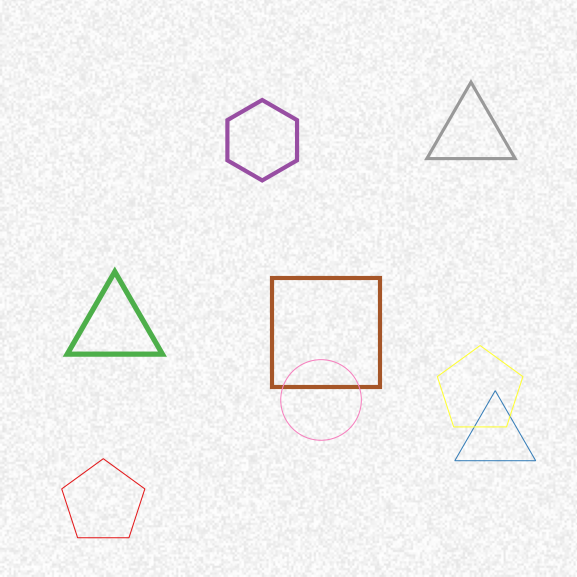[{"shape": "pentagon", "thickness": 0.5, "radius": 0.38, "center": [0.179, 0.129]}, {"shape": "triangle", "thickness": 0.5, "radius": 0.4, "center": [0.858, 0.242]}, {"shape": "triangle", "thickness": 2.5, "radius": 0.48, "center": [0.199, 0.433]}, {"shape": "hexagon", "thickness": 2, "radius": 0.35, "center": [0.454, 0.756]}, {"shape": "pentagon", "thickness": 0.5, "radius": 0.39, "center": [0.831, 0.323]}, {"shape": "square", "thickness": 2, "radius": 0.47, "center": [0.564, 0.423]}, {"shape": "circle", "thickness": 0.5, "radius": 0.35, "center": [0.556, 0.307]}, {"shape": "triangle", "thickness": 1.5, "radius": 0.44, "center": [0.816, 0.769]}]